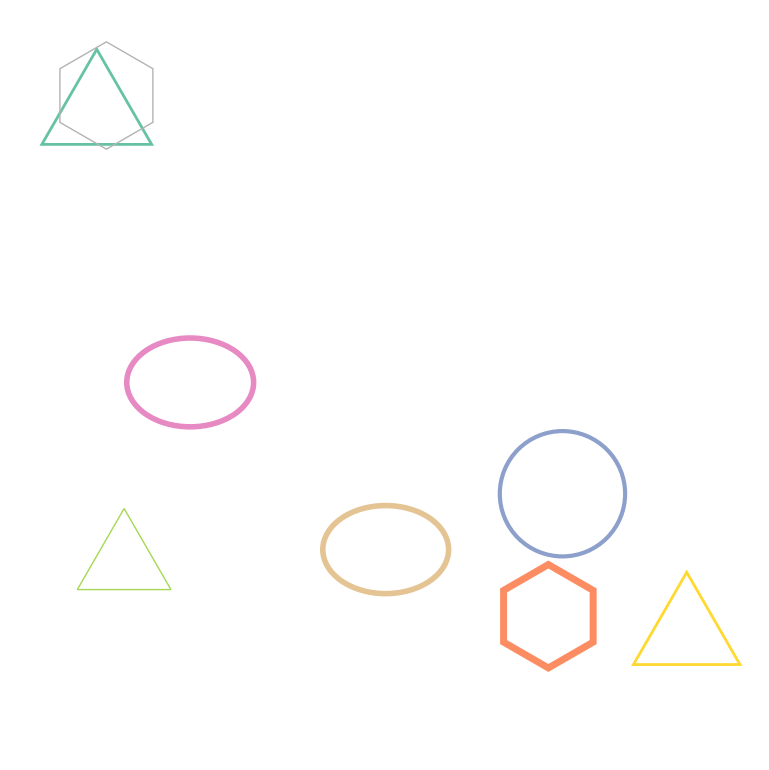[{"shape": "triangle", "thickness": 1, "radius": 0.41, "center": [0.126, 0.854]}, {"shape": "hexagon", "thickness": 2.5, "radius": 0.34, "center": [0.712, 0.2]}, {"shape": "circle", "thickness": 1.5, "radius": 0.41, "center": [0.73, 0.359]}, {"shape": "oval", "thickness": 2, "radius": 0.41, "center": [0.247, 0.503]}, {"shape": "triangle", "thickness": 0.5, "radius": 0.35, "center": [0.161, 0.269]}, {"shape": "triangle", "thickness": 1, "radius": 0.4, "center": [0.892, 0.177]}, {"shape": "oval", "thickness": 2, "radius": 0.41, "center": [0.501, 0.286]}, {"shape": "hexagon", "thickness": 0.5, "radius": 0.35, "center": [0.138, 0.876]}]